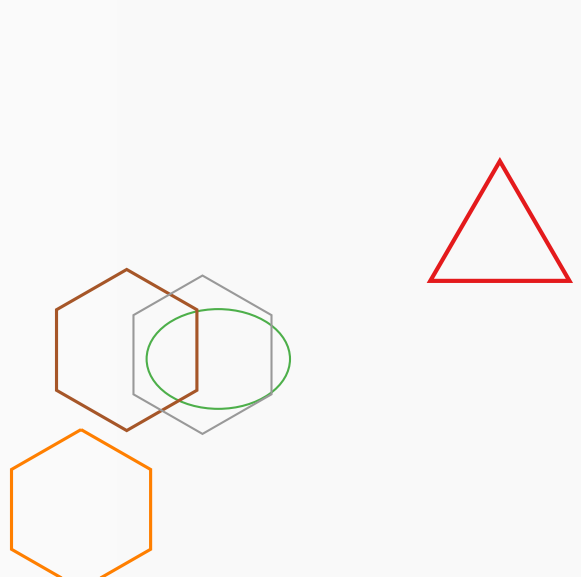[{"shape": "triangle", "thickness": 2, "radius": 0.69, "center": [0.86, 0.582]}, {"shape": "oval", "thickness": 1, "radius": 0.62, "center": [0.376, 0.378]}, {"shape": "hexagon", "thickness": 1.5, "radius": 0.69, "center": [0.139, 0.117]}, {"shape": "hexagon", "thickness": 1.5, "radius": 0.7, "center": [0.218, 0.393]}, {"shape": "hexagon", "thickness": 1, "radius": 0.69, "center": [0.348, 0.385]}]